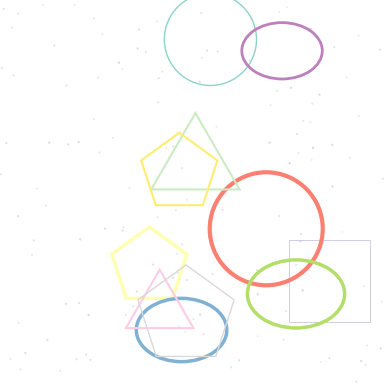[{"shape": "circle", "thickness": 1, "radius": 0.6, "center": [0.547, 0.898]}, {"shape": "pentagon", "thickness": 2.5, "radius": 0.51, "center": [0.388, 0.308]}, {"shape": "square", "thickness": 0.5, "radius": 0.53, "center": [0.856, 0.27]}, {"shape": "circle", "thickness": 3, "radius": 0.73, "center": [0.692, 0.406]}, {"shape": "oval", "thickness": 2.5, "radius": 0.59, "center": [0.472, 0.143]}, {"shape": "oval", "thickness": 2.5, "radius": 0.63, "center": [0.769, 0.237]}, {"shape": "triangle", "thickness": 1.5, "radius": 0.51, "center": [0.415, 0.198]}, {"shape": "pentagon", "thickness": 1, "radius": 0.66, "center": [0.483, 0.18]}, {"shape": "oval", "thickness": 2, "radius": 0.52, "center": [0.733, 0.868]}, {"shape": "triangle", "thickness": 1.5, "radius": 0.66, "center": [0.508, 0.574]}, {"shape": "pentagon", "thickness": 1.5, "radius": 0.52, "center": [0.466, 0.551]}]